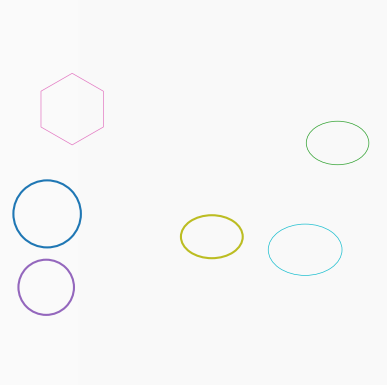[{"shape": "circle", "thickness": 1.5, "radius": 0.44, "center": [0.122, 0.444]}, {"shape": "oval", "thickness": 0.5, "radius": 0.4, "center": [0.871, 0.629]}, {"shape": "circle", "thickness": 1.5, "radius": 0.36, "center": [0.119, 0.254]}, {"shape": "hexagon", "thickness": 0.5, "radius": 0.46, "center": [0.186, 0.717]}, {"shape": "oval", "thickness": 1.5, "radius": 0.4, "center": [0.547, 0.385]}, {"shape": "oval", "thickness": 0.5, "radius": 0.48, "center": [0.787, 0.351]}]